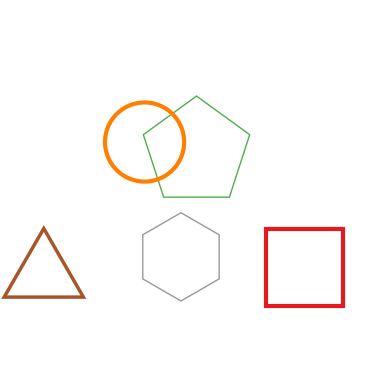[{"shape": "square", "thickness": 3, "radius": 0.5, "center": [0.792, 0.306]}, {"shape": "pentagon", "thickness": 1, "radius": 0.73, "center": [0.51, 0.605]}, {"shape": "circle", "thickness": 3, "radius": 0.51, "center": [0.376, 0.631]}, {"shape": "triangle", "thickness": 2.5, "radius": 0.59, "center": [0.114, 0.288]}, {"shape": "hexagon", "thickness": 1, "radius": 0.57, "center": [0.47, 0.333]}]